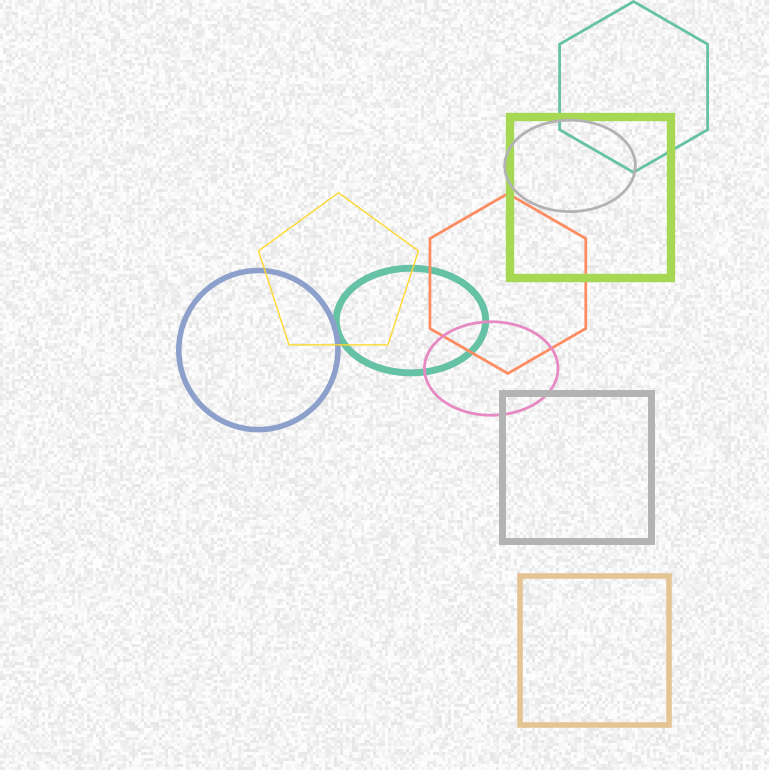[{"shape": "hexagon", "thickness": 1, "radius": 0.55, "center": [0.823, 0.887]}, {"shape": "oval", "thickness": 2.5, "radius": 0.49, "center": [0.534, 0.584]}, {"shape": "hexagon", "thickness": 1, "radius": 0.58, "center": [0.66, 0.632]}, {"shape": "circle", "thickness": 2, "radius": 0.52, "center": [0.336, 0.545]}, {"shape": "oval", "thickness": 1, "radius": 0.43, "center": [0.638, 0.521]}, {"shape": "square", "thickness": 3, "radius": 0.52, "center": [0.766, 0.744]}, {"shape": "pentagon", "thickness": 0.5, "radius": 0.55, "center": [0.44, 0.64]}, {"shape": "square", "thickness": 2, "radius": 0.48, "center": [0.772, 0.155]}, {"shape": "oval", "thickness": 1, "radius": 0.42, "center": [0.74, 0.785]}, {"shape": "square", "thickness": 2.5, "radius": 0.48, "center": [0.749, 0.393]}]